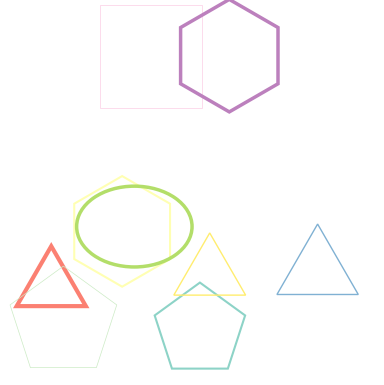[{"shape": "pentagon", "thickness": 1.5, "radius": 0.62, "center": [0.519, 0.142]}, {"shape": "hexagon", "thickness": 1.5, "radius": 0.72, "center": [0.317, 0.399]}, {"shape": "triangle", "thickness": 3, "radius": 0.52, "center": [0.133, 0.257]}, {"shape": "triangle", "thickness": 1, "radius": 0.61, "center": [0.825, 0.296]}, {"shape": "oval", "thickness": 2.5, "radius": 0.75, "center": [0.349, 0.412]}, {"shape": "square", "thickness": 0.5, "radius": 0.67, "center": [0.392, 0.853]}, {"shape": "hexagon", "thickness": 2.5, "radius": 0.73, "center": [0.596, 0.855]}, {"shape": "pentagon", "thickness": 0.5, "radius": 0.73, "center": [0.165, 0.163]}, {"shape": "triangle", "thickness": 1, "radius": 0.54, "center": [0.545, 0.287]}]